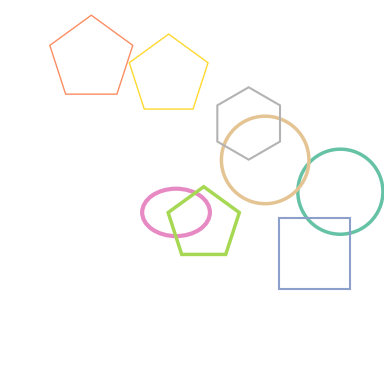[{"shape": "circle", "thickness": 2.5, "radius": 0.55, "center": [0.884, 0.502]}, {"shape": "pentagon", "thickness": 1, "radius": 0.57, "center": [0.237, 0.847]}, {"shape": "square", "thickness": 1.5, "radius": 0.47, "center": [0.816, 0.341]}, {"shape": "oval", "thickness": 3, "radius": 0.44, "center": [0.457, 0.448]}, {"shape": "pentagon", "thickness": 2.5, "radius": 0.49, "center": [0.529, 0.418]}, {"shape": "pentagon", "thickness": 1, "radius": 0.54, "center": [0.438, 0.804]}, {"shape": "circle", "thickness": 2.5, "radius": 0.57, "center": [0.689, 0.585]}, {"shape": "hexagon", "thickness": 1.5, "radius": 0.47, "center": [0.646, 0.679]}]